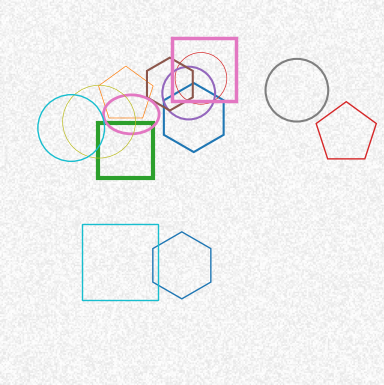[{"shape": "hexagon", "thickness": 1.5, "radius": 0.45, "center": [0.503, 0.695]}, {"shape": "hexagon", "thickness": 1, "radius": 0.43, "center": [0.472, 0.311]}, {"shape": "pentagon", "thickness": 0.5, "radius": 0.37, "center": [0.327, 0.754]}, {"shape": "square", "thickness": 3, "radius": 0.35, "center": [0.326, 0.61]}, {"shape": "pentagon", "thickness": 1, "radius": 0.41, "center": [0.899, 0.654]}, {"shape": "circle", "thickness": 0.5, "radius": 0.34, "center": [0.522, 0.796]}, {"shape": "circle", "thickness": 1.5, "radius": 0.34, "center": [0.49, 0.758]}, {"shape": "hexagon", "thickness": 1.5, "radius": 0.34, "center": [0.441, 0.782]}, {"shape": "square", "thickness": 2.5, "radius": 0.41, "center": [0.529, 0.82]}, {"shape": "oval", "thickness": 2, "radius": 0.36, "center": [0.341, 0.703]}, {"shape": "circle", "thickness": 1.5, "radius": 0.41, "center": [0.771, 0.766]}, {"shape": "circle", "thickness": 0.5, "radius": 0.47, "center": [0.257, 0.684]}, {"shape": "circle", "thickness": 1, "radius": 0.43, "center": [0.185, 0.668]}, {"shape": "square", "thickness": 1, "radius": 0.5, "center": [0.312, 0.32]}]